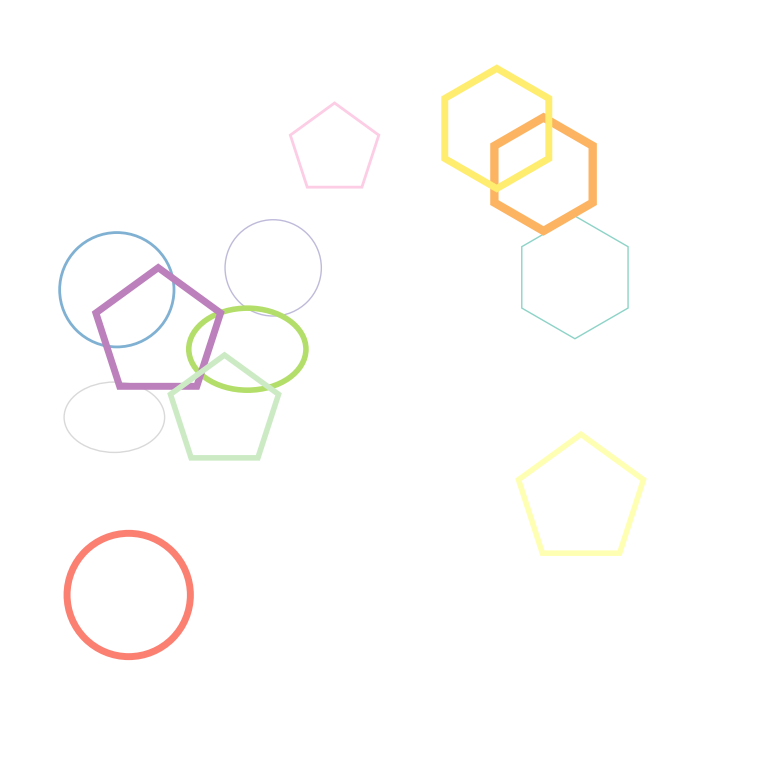[{"shape": "hexagon", "thickness": 0.5, "radius": 0.4, "center": [0.747, 0.64]}, {"shape": "pentagon", "thickness": 2, "radius": 0.43, "center": [0.755, 0.351]}, {"shape": "circle", "thickness": 0.5, "radius": 0.31, "center": [0.355, 0.652]}, {"shape": "circle", "thickness": 2.5, "radius": 0.4, "center": [0.167, 0.227]}, {"shape": "circle", "thickness": 1, "radius": 0.37, "center": [0.152, 0.624]}, {"shape": "hexagon", "thickness": 3, "radius": 0.37, "center": [0.706, 0.774]}, {"shape": "oval", "thickness": 2, "radius": 0.38, "center": [0.321, 0.547]}, {"shape": "pentagon", "thickness": 1, "radius": 0.3, "center": [0.435, 0.806]}, {"shape": "oval", "thickness": 0.5, "radius": 0.33, "center": [0.149, 0.458]}, {"shape": "pentagon", "thickness": 2.5, "radius": 0.43, "center": [0.206, 0.567]}, {"shape": "pentagon", "thickness": 2, "radius": 0.37, "center": [0.292, 0.465]}, {"shape": "hexagon", "thickness": 2.5, "radius": 0.39, "center": [0.645, 0.833]}]